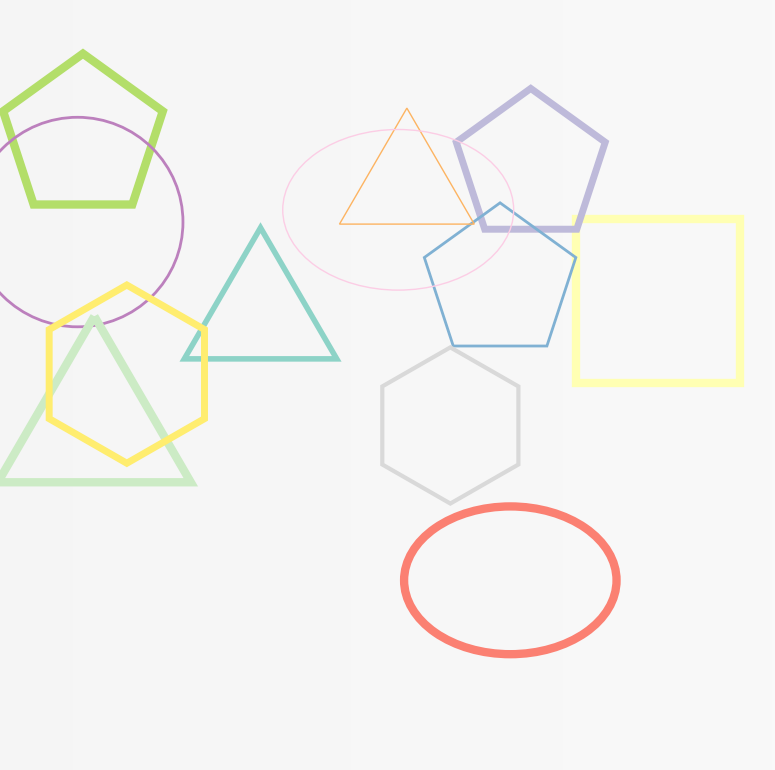[{"shape": "triangle", "thickness": 2, "radius": 0.57, "center": [0.336, 0.591]}, {"shape": "square", "thickness": 3, "radius": 0.53, "center": [0.849, 0.609]}, {"shape": "pentagon", "thickness": 2.5, "radius": 0.51, "center": [0.685, 0.784]}, {"shape": "oval", "thickness": 3, "radius": 0.69, "center": [0.658, 0.246]}, {"shape": "pentagon", "thickness": 1, "radius": 0.51, "center": [0.645, 0.634]}, {"shape": "triangle", "thickness": 0.5, "radius": 0.5, "center": [0.525, 0.759]}, {"shape": "pentagon", "thickness": 3, "radius": 0.54, "center": [0.107, 0.822]}, {"shape": "oval", "thickness": 0.5, "radius": 0.74, "center": [0.514, 0.728]}, {"shape": "hexagon", "thickness": 1.5, "radius": 0.51, "center": [0.581, 0.447]}, {"shape": "circle", "thickness": 1, "radius": 0.68, "center": [0.1, 0.712]}, {"shape": "triangle", "thickness": 3, "radius": 0.72, "center": [0.122, 0.446]}, {"shape": "hexagon", "thickness": 2.5, "radius": 0.58, "center": [0.164, 0.514]}]